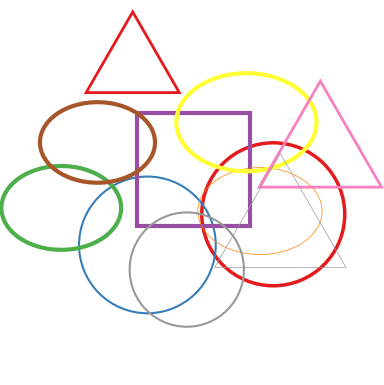[{"shape": "triangle", "thickness": 2, "radius": 0.7, "center": [0.345, 0.829]}, {"shape": "circle", "thickness": 2.5, "radius": 0.93, "center": [0.71, 0.443]}, {"shape": "circle", "thickness": 1.5, "radius": 0.89, "center": [0.383, 0.364]}, {"shape": "oval", "thickness": 3, "radius": 0.78, "center": [0.159, 0.46]}, {"shape": "square", "thickness": 3, "radius": 0.73, "center": [0.503, 0.56]}, {"shape": "oval", "thickness": 0.5, "radius": 0.81, "center": [0.675, 0.452]}, {"shape": "oval", "thickness": 3, "radius": 0.91, "center": [0.64, 0.682]}, {"shape": "oval", "thickness": 3, "radius": 0.75, "center": [0.253, 0.63]}, {"shape": "triangle", "thickness": 2, "radius": 0.92, "center": [0.832, 0.606]}, {"shape": "triangle", "thickness": 0.5, "radius": 0.98, "center": [0.728, 0.404]}, {"shape": "circle", "thickness": 1.5, "radius": 0.74, "center": [0.485, 0.3]}]